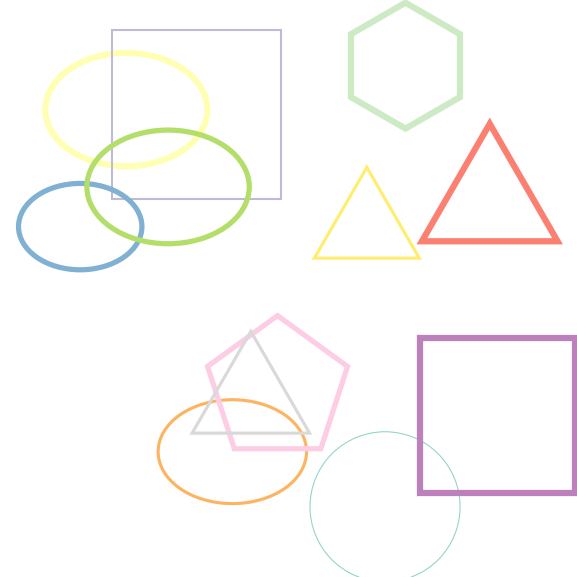[{"shape": "circle", "thickness": 0.5, "radius": 0.65, "center": [0.667, 0.122]}, {"shape": "oval", "thickness": 3, "radius": 0.7, "center": [0.219, 0.809]}, {"shape": "square", "thickness": 1, "radius": 0.73, "center": [0.34, 0.801]}, {"shape": "triangle", "thickness": 3, "radius": 0.68, "center": [0.848, 0.649]}, {"shape": "oval", "thickness": 2.5, "radius": 0.53, "center": [0.139, 0.607]}, {"shape": "oval", "thickness": 1.5, "radius": 0.64, "center": [0.402, 0.217]}, {"shape": "oval", "thickness": 2.5, "radius": 0.7, "center": [0.291, 0.676]}, {"shape": "pentagon", "thickness": 2.5, "radius": 0.64, "center": [0.481, 0.325]}, {"shape": "triangle", "thickness": 1.5, "radius": 0.59, "center": [0.434, 0.308]}, {"shape": "square", "thickness": 3, "radius": 0.67, "center": [0.861, 0.279]}, {"shape": "hexagon", "thickness": 3, "radius": 0.54, "center": [0.702, 0.885]}, {"shape": "triangle", "thickness": 1.5, "radius": 0.52, "center": [0.635, 0.605]}]